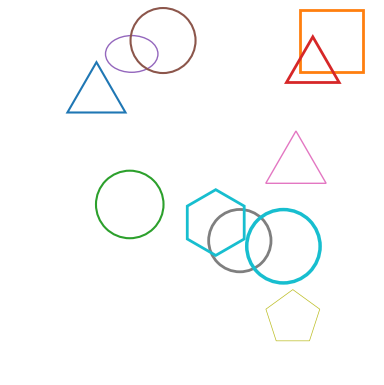[{"shape": "triangle", "thickness": 1.5, "radius": 0.44, "center": [0.251, 0.751]}, {"shape": "square", "thickness": 2, "radius": 0.4, "center": [0.861, 0.893]}, {"shape": "circle", "thickness": 1.5, "radius": 0.44, "center": [0.337, 0.469]}, {"shape": "triangle", "thickness": 2, "radius": 0.4, "center": [0.812, 0.825]}, {"shape": "oval", "thickness": 1, "radius": 0.34, "center": [0.342, 0.86]}, {"shape": "circle", "thickness": 1.5, "radius": 0.42, "center": [0.423, 0.895]}, {"shape": "triangle", "thickness": 1, "radius": 0.45, "center": [0.769, 0.569]}, {"shape": "circle", "thickness": 2, "radius": 0.4, "center": [0.623, 0.375]}, {"shape": "pentagon", "thickness": 0.5, "radius": 0.37, "center": [0.761, 0.174]}, {"shape": "hexagon", "thickness": 2, "radius": 0.43, "center": [0.56, 0.422]}, {"shape": "circle", "thickness": 2.5, "radius": 0.48, "center": [0.736, 0.36]}]